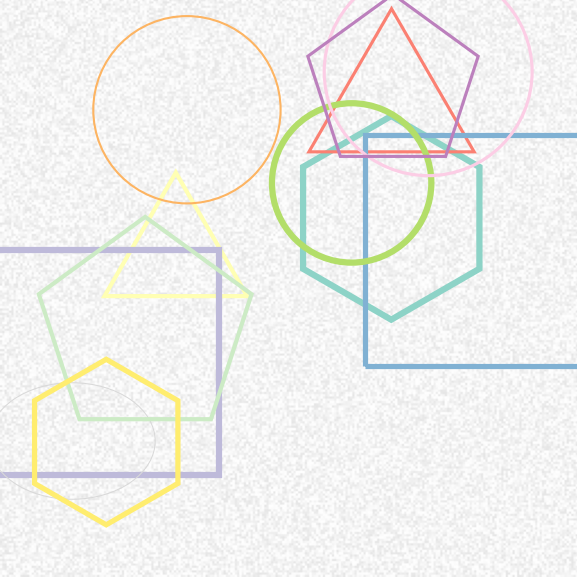[{"shape": "hexagon", "thickness": 3, "radius": 0.88, "center": [0.677, 0.622]}, {"shape": "triangle", "thickness": 2, "radius": 0.71, "center": [0.304, 0.558]}, {"shape": "square", "thickness": 3, "radius": 0.97, "center": [0.184, 0.371]}, {"shape": "triangle", "thickness": 1.5, "radius": 0.83, "center": [0.678, 0.819]}, {"shape": "square", "thickness": 2.5, "radius": 1.0, "center": [0.832, 0.565]}, {"shape": "circle", "thickness": 1, "radius": 0.81, "center": [0.324, 0.809]}, {"shape": "circle", "thickness": 3, "radius": 0.69, "center": [0.609, 0.682]}, {"shape": "circle", "thickness": 1.5, "radius": 0.9, "center": [0.741, 0.875]}, {"shape": "oval", "thickness": 0.5, "radius": 0.72, "center": [0.125, 0.236]}, {"shape": "pentagon", "thickness": 1.5, "radius": 0.78, "center": [0.681, 0.854]}, {"shape": "pentagon", "thickness": 2, "radius": 0.97, "center": [0.251, 0.43]}, {"shape": "hexagon", "thickness": 2.5, "radius": 0.72, "center": [0.184, 0.234]}]